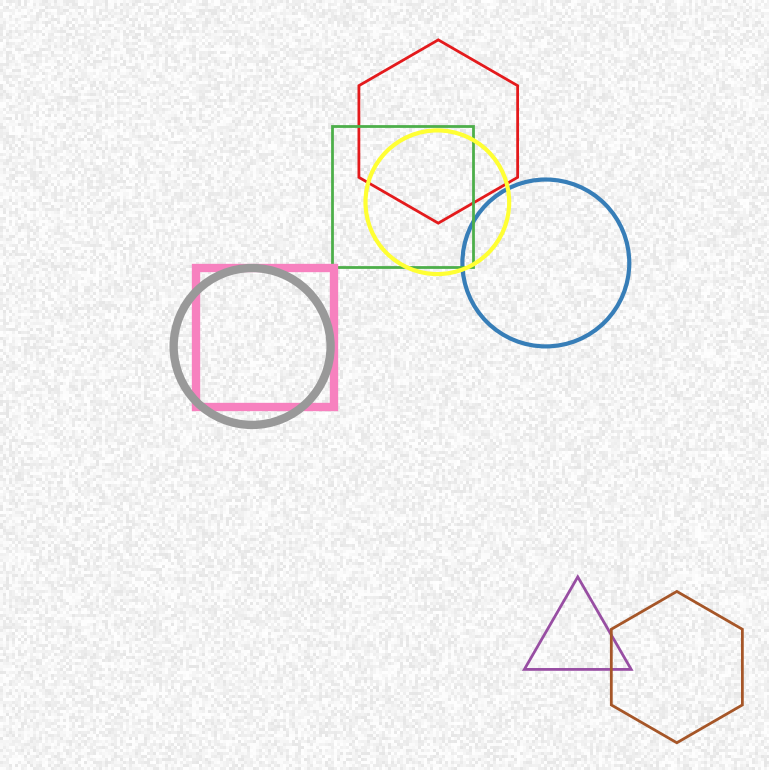[{"shape": "hexagon", "thickness": 1, "radius": 0.6, "center": [0.569, 0.829]}, {"shape": "circle", "thickness": 1.5, "radius": 0.54, "center": [0.709, 0.658]}, {"shape": "square", "thickness": 1, "radius": 0.46, "center": [0.523, 0.745]}, {"shape": "triangle", "thickness": 1, "radius": 0.4, "center": [0.75, 0.171]}, {"shape": "circle", "thickness": 1.5, "radius": 0.47, "center": [0.568, 0.737]}, {"shape": "hexagon", "thickness": 1, "radius": 0.49, "center": [0.879, 0.134]}, {"shape": "square", "thickness": 3, "radius": 0.45, "center": [0.344, 0.562]}, {"shape": "circle", "thickness": 3, "radius": 0.51, "center": [0.327, 0.55]}]